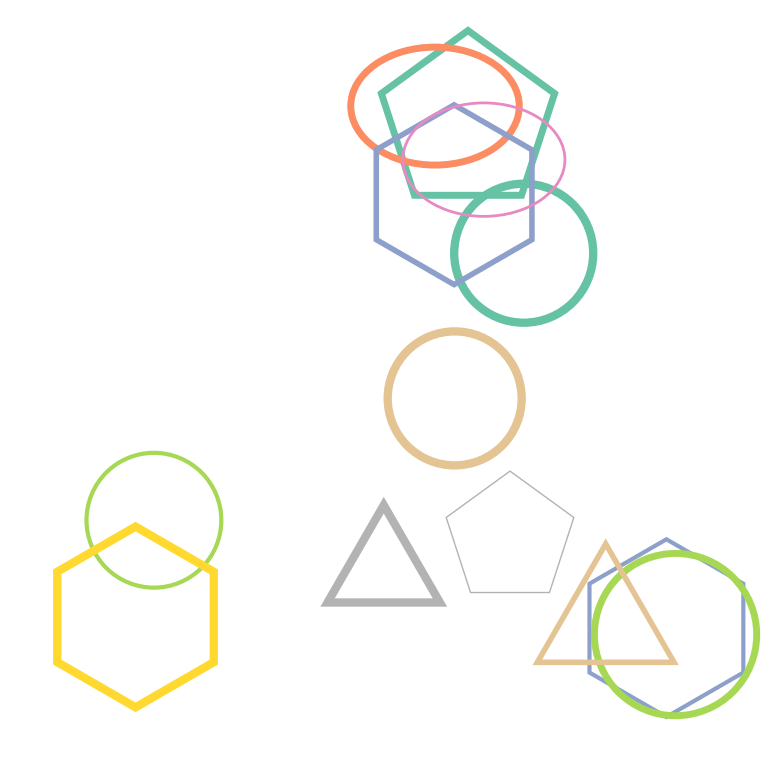[{"shape": "circle", "thickness": 3, "radius": 0.45, "center": [0.68, 0.671]}, {"shape": "pentagon", "thickness": 2.5, "radius": 0.59, "center": [0.608, 0.842]}, {"shape": "oval", "thickness": 2.5, "radius": 0.55, "center": [0.565, 0.862]}, {"shape": "hexagon", "thickness": 2, "radius": 0.58, "center": [0.59, 0.747]}, {"shape": "hexagon", "thickness": 1.5, "radius": 0.58, "center": [0.865, 0.184]}, {"shape": "oval", "thickness": 1, "radius": 0.53, "center": [0.628, 0.793]}, {"shape": "circle", "thickness": 2.5, "radius": 0.53, "center": [0.877, 0.176]}, {"shape": "circle", "thickness": 1.5, "radius": 0.44, "center": [0.2, 0.324]}, {"shape": "hexagon", "thickness": 3, "radius": 0.59, "center": [0.176, 0.199]}, {"shape": "circle", "thickness": 3, "radius": 0.43, "center": [0.591, 0.483]}, {"shape": "triangle", "thickness": 2, "radius": 0.51, "center": [0.787, 0.191]}, {"shape": "triangle", "thickness": 3, "radius": 0.42, "center": [0.498, 0.26]}, {"shape": "pentagon", "thickness": 0.5, "radius": 0.44, "center": [0.662, 0.301]}]